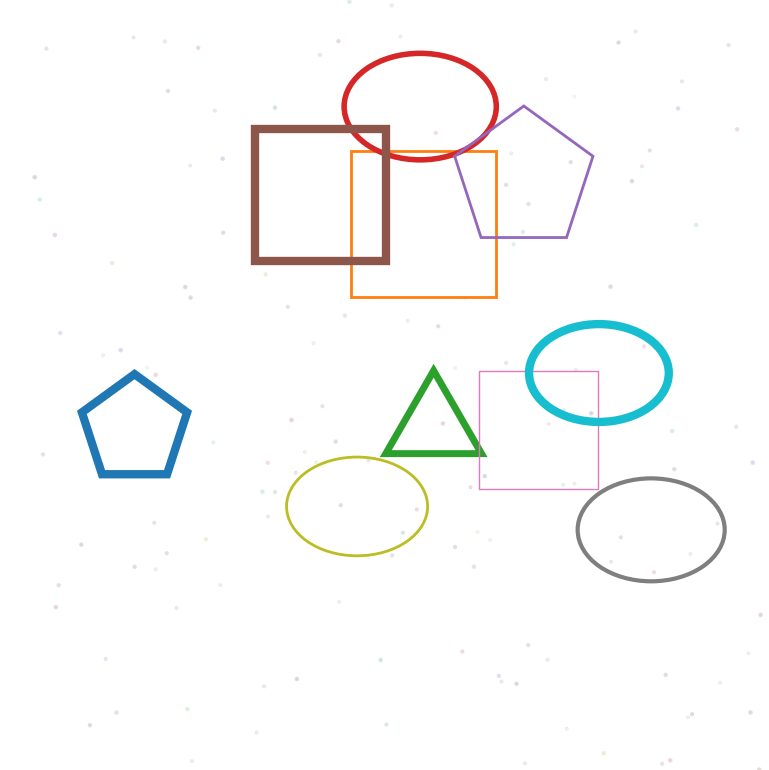[{"shape": "pentagon", "thickness": 3, "radius": 0.36, "center": [0.175, 0.442]}, {"shape": "square", "thickness": 1, "radius": 0.47, "center": [0.55, 0.709]}, {"shape": "triangle", "thickness": 2.5, "radius": 0.36, "center": [0.563, 0.447]}, {"shape": "oval", "thickness": 2, "radius": 0.49, "center": [0.546, 0.862]}, {"shape": "pentagon", "thickness": 1, "radius": 0.47, "center": [0.68, 0.768]}, {"shape": "square", "thickness": 3, "radius": 0.43, "center": [0.416, 0.747]}, {"shape": "square", "thickness": 0.5, "radius": 0.39, "center": [0.7, 0.442]}, {"shape": "oval", "thickness": 1.5, "radius": 0.48, "center": [0.846, 0.312]}, {"shape": "oval", "thickness": 1, "radius": 0.46, "center": [0.464, 0.342]}, {"shape": "oval", "thickness": 3, "radius": 0.45, "center": [0.778, 0.516]}]